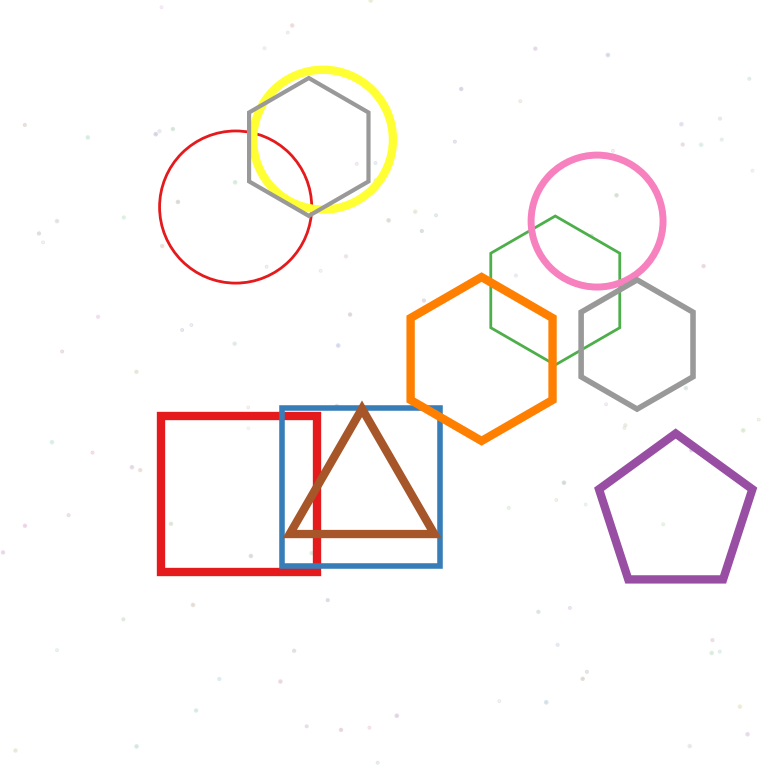[{"shape": "circle", "thickness": 1, "radius": 0.49, "center": [0.306, 0.731]}, {"shape": "square", "thickness": 3, "radius": 0.51, "center": [0.311, 0.359]}, {"shape": "square", "thickness": 2, "radius": 0.51, "center": [0.469, 0.367]}, {"shape": "hexagon", "thickness": 1, "radius": 0.48, "center": [0.721, 0.623]}, {"shape": "pentagon", "thickness": 3, "radius": 0.52, "center": [0.878, 0.332]}, {"shape": "hexagon", "thickness": 3, "radius": 0.53, "center": [0.625, 0.534]}, {"shape": "circle", "thickness": 3, "radius": 0.45, "center": [0.42, 0.819]}, {"shape": "triangle", "thickness": 3, "radius": 0.54, "center": [0.47, 0.361]}, {"shape": "circle", "thickness": 2.5, "radius": 0.43, "center": [0.775, 0.713]}, {"shape": "hexagon", "thickness": 1.5, "radius": 0.45, "center": [0.401, 0.809]}, {"shape": "hexagon", "thickness": 2, "radius": 0.42, "center": [0.827, 0.553]}]